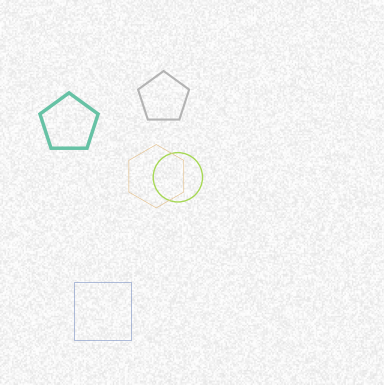[{"shape": "pentagon", "thickness": 2.5, "radius": 0.4, "center": [0.179, 0.679]}, {"shape": "square", "thickness": 0.5, "radius": 0.38, "center": [0.266, 0.191]}, {"shape": "circle", "thickness": 1, "radius": 0.32, "center": [0.462, 0.54]}, {"shape": "hexagon", "thickness": 0.5, "radius": 0.41, "center": [0.406, 0.542]}, {"shape": "pentagon", "thickness": 1.5, "radius": 0.35, "center": [0.425, 0.746]}]